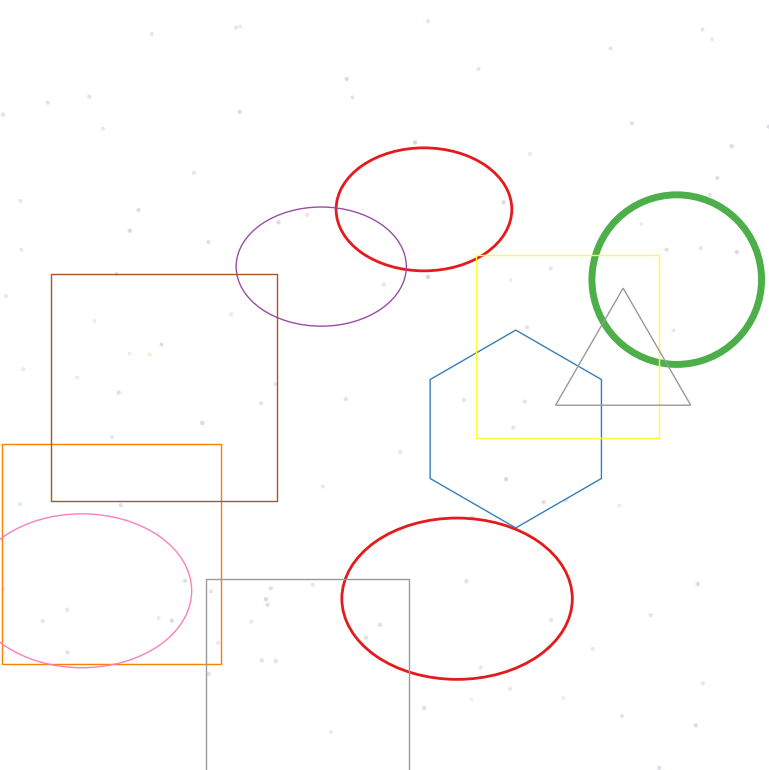[{"shape": "oval", "thickness": 1, "radius": 0.75, "center": [0.594, 0.222]}, {"shape": "oval", "thickness": 1, "radius": 0.57, "center": [0.551, 0.728]}, {"shape": "hexagon", "thickness": 0.5, "radius": 0.64, "center": [0.67, 0.443]}, {"shape": "circle", "thickness": 2.5, "radius": 0.55, "center": [0.879, 0.637]}, {"shape": "oval", "thickness": 0.5, "radius": 0.55, "center": [0.417, 0.654]}, {"shape": "square", "thickness": 0.5, "radius": 0.71, "center": [0.145, 0.281]}, {"shape": "square", "thickness": 0.5, "radius": 0.59, "center": [0.737, 0.55]}, {"shape": "square", "thickness": 0.5, "radius": 0.73, "center": [0.213, 0.497]}, {"shape": "oval", "thickness": 0.5, "radius": 0.71, "center": [0.106, 0.233]}, {"shape": "square", "thickness": 0.5, "radius": 0.66, "center": [0.399, 0.116]}, {"shape": "triangle", "thickness": 0.5, "radius": 0.51, "center": [0.809, 0.524]}]